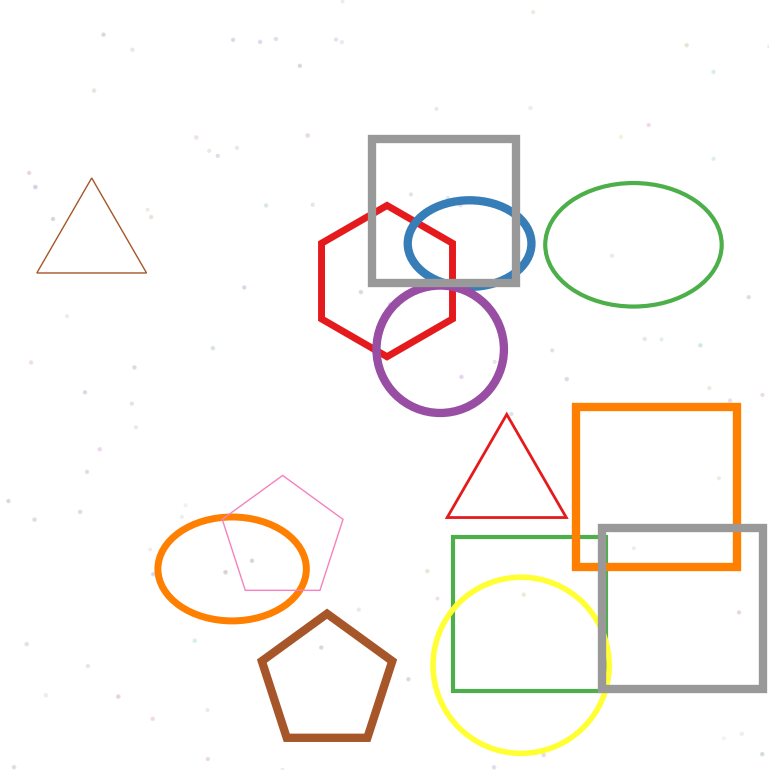[{"shape": "triangle", "thickness": 1, "radius": 0.45, "center": [0.658, 0.373]}, {"shape": "hexagon", "thickness": 2.5, "radius": 0.49, "center": [0.503, 0.635]}, {"shape": "oval", "thickness": 3, "radius": 0.4, "center": [0.61, 0.684]}, {"shape": "square", "thickness": 1.5, "radius": 0.5, "center": [0.687, 0.202]}, {"shape": "oval", "thickness": 1.5, "radius": 0.57, "center": [0.823, 0.682]}, {"shape": "circle", "thickness": 3, "radius": 0.41, "center": [0.572, 0.546]}, {"shape": "oval", "thickness": 2.5, "radius": 0.48, "center": [0.301, 0.261]}, {"shape": "square", "thickness": 3, "radius": 0.52, "center": [0.853, 0.368]}, {"shape": "circle", "thickness": 2, "radius": 0.57, "center": [0.677, 0.136]}, {"shape": "triangle", "thickness": 0.5, "radius": 0.41, "center": [0.119, 0.687]}, {"shape": "pentagon", "thickness": 3, "radius": 0.45, "center": [0.425, 0.114]}, {"shape": "pentagon", "thickness": 0.5, "radius": 0.41, "center": [0.367, 0.3]}, {"shape": "square", "thickness": 3, "radius": 0.47, "center": [0.577, 0.726]}, {"shape": "square", "thickness": 3, "radius": 0.53, "center": [0.886, 0.21]}]